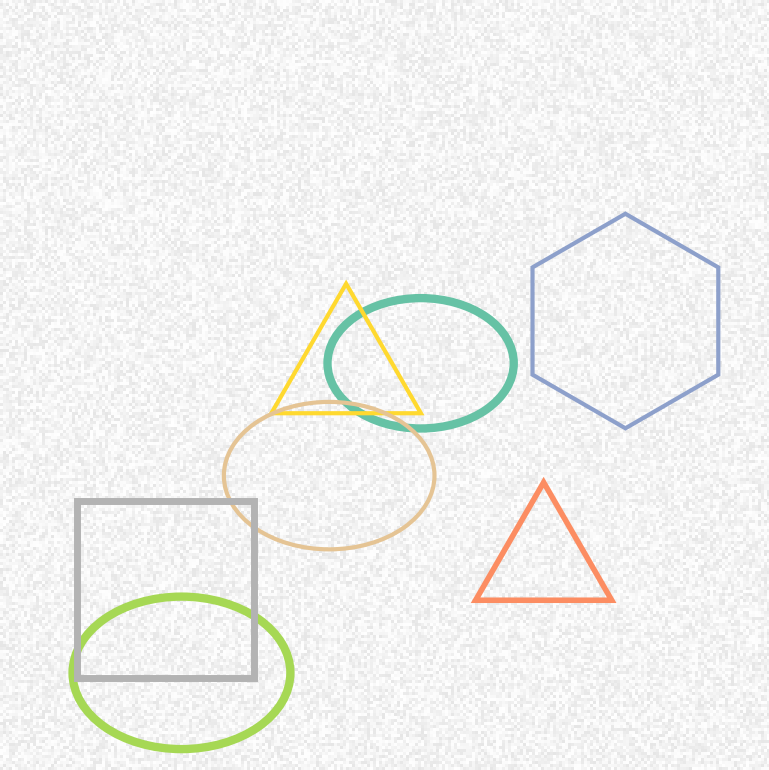[{"shape": "oval", "thickness": 3, "radius": 0.6, "center": [0.546, 0.528]}, {"shape": "triangle", "thickness": 2, "radius": 0.51, "center": [0.706, 0.271]}, {"shape": "hexagon", "thickness": 1.5, "radius": 0.7, "center": [0.812, 0.583]}, {"shape": "oval", "thickness": 3, "radius": 0.71, "center": [0.236, 0.126]}, {"shape": "triangle", "thickness": 1.5, "radius": 0.56, "center": [0.45, 0.519]}, {"shape": "oval", "thickness": 1.5, "radius": 0.68, "center": [0.427, 0.382]}, {"shape": "square", "thickness": 2.5, "radius": 0.57, "center": [0.215, 0.235]}]